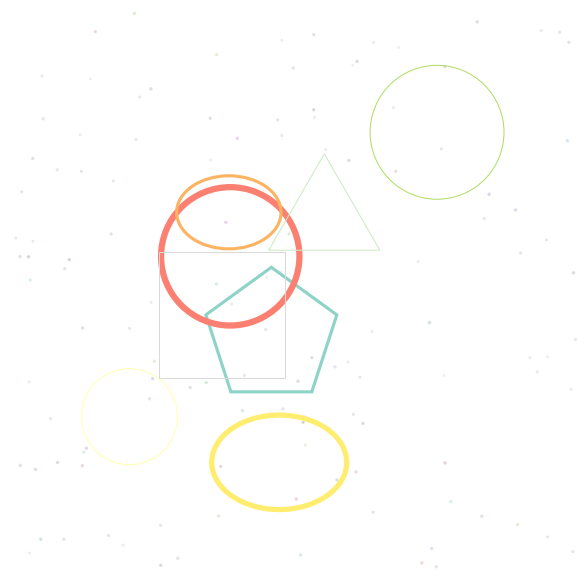[{"shape": "pentagon", "thickness": 1.5, "radius": 0.6, "center": [0.47, 0.417]}, {"shape": "circle", "thickness": 0.5, "radius": 0.42, "center": [0.224, 0.278]}, {"shape": "circle", "thickness": 3, "radius": 0.6, "center": [0.399, 0.555]}, {"shape": "oval", "thickness": 1.5, "radius": 0.45, "center": [0.396, 0.631]}, {"shape": "circle", "thickness": 0.5, "radius": 0.58, "center": [0.757, 0.77]}, {"shape": "square", "thickness": 0.5, "radius": 0.55, "center": [0.384, 0.454]}, {"shape": "triangle", "thickness": 0.5, "radius": 0.56, "center": [0.562, 0.621]}, {"shape": "oval", "thickness": 2.5, "radius": 0.58, "center": [0.483, 0.199]}]